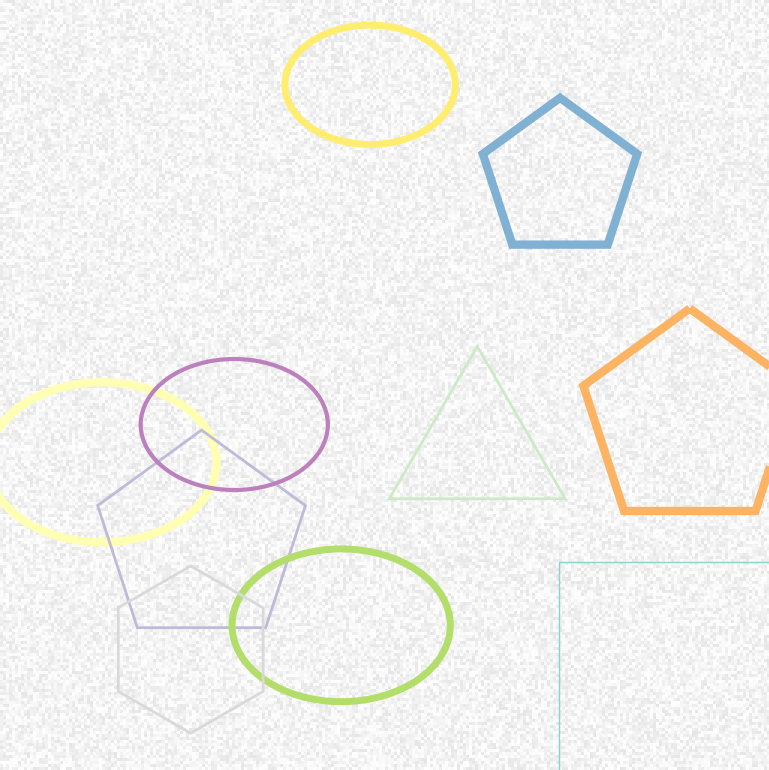[{"shape": "square", "thickness": 0.5, "radius": 0.74, "center": [0.873, 0.123]}, {"shape": "oval", "thickness": 3, "radius": 0.74, "center": [0.133, 0.4]}, {"shape": "pentagon", "thickness": 1, "radius": 0.71, "center": [0.262, 0.3]}, {"shape": "pentagon", "thickness": 3, "radius": 0.53, "center": [0.727, 0.768]}, {"shape": "pentagon", "thickness": 3, "radius": 0.73, "center": [0.896, 0.454]}, {"shape": "oval", "thickness": 2.5, "radius": 0.71, "center": [0.443, 0.188]}, {"shape": "hexagon", "thickness": 1, "radius": 0.54, "center": [0.248, 0.156]}, {"shape": "oval", "thickness": 1.5, "radius": 0.61, "center": [0.304, 0.449]}, {"shape": "triangle", "thickness": 1, "radius": 0.66, "center": [0.62, 0.418]}, {"shape": "oval", "thickness": 2.5, "radius": 0.55, "center": [0.481, 0.89]}]